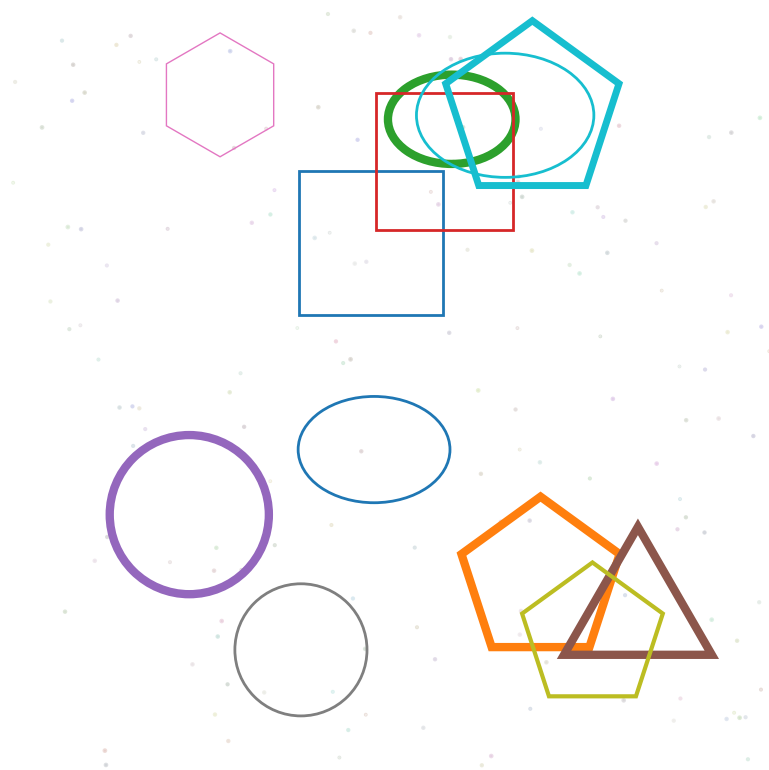[{"shape": "oval", "thickness": 1, "radius": 0.49, "center": [0.486, 0.416]}, {"shape": "square", "thickness": 1, "radius": 0.47, "center": [0.482, 0.684]}, {"shape": "pentagon", "thickness": 3, "radius": 0.54, "center": [0.702, 0.247]}, {"shape": "oval", "thickness": 3, "radius": 0.41, "center": [0.587, 0.845]}, {"shape": "square", "thickness": 1, "radius": 0.45, "center": [0.577, 0.79]}, {"shape": "circle", "thickness": 3, "radius": 0.52, "center": [0.246, 0.332]}, {"shape": "triangle", "thickness": 3, "radius": 0.55, "center": [0.828, 0.205]}, {"shape": "hexagon", "thickness": 0.5, "radius": 0.4, "center": [0.286, 0.877]}, {"shape": "circle", "thickness": 1, "radius": 0.43, "center": [0.391, 0.156]}, {"shape": "pentagon", "thickness": 1.5, "radius": 0.48, "center": [0.769, 0.173]}, {"shape": "oval", "thickness": 1, "radius": 0.58, "center": [0.656, 0.85]}, {"shape": "pentagon", "thickness": 2.5, "radius": 0.59, "center": [0.691, 0.855]}]